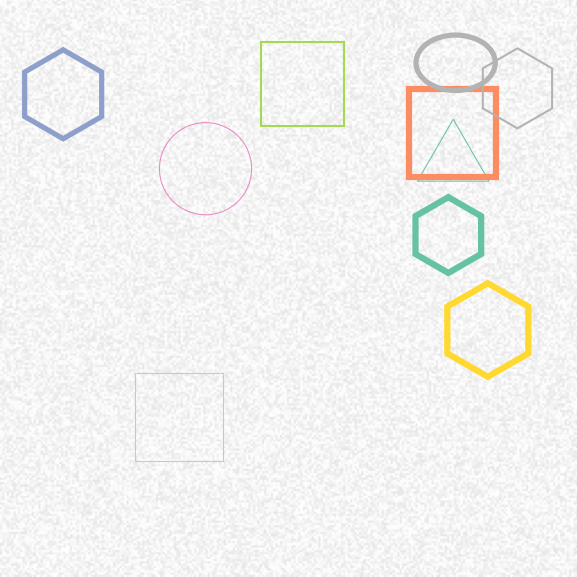[{"shape": "hexagon", "thickness": 3, "radius": 0.33, "center": [0.776, 0.592]}, {"shape": "triangle", "thickness": 0.5, "radius": 0.36, "center": [0.785, 0.721]}, {"shape": "square", "thickness": 3, "radius": 0.38, "center": [0.783, 0.768]}, {"shape": "hexagon", "thickness": 2.5, "radius": 0.39, "center": [0.109, 0.836]}, {"shape": "circle", "thickness": 0.5, "radius": 0.4, "center": [0.356, 0.707]}, {"shape": "square", "thickness": 1, "radius": 0.36, "center": [0.524, 0.854]}, {"shape": "hexagon", "thickness": 3, "radius": 0.41, "center": [0.845, 0.428]}, {"shape": "square", "thickness": 0.5, "radius": 0.38, "center": [0.31, 0.277]}, {"shape": "hexagon", "thickness": 1, "radius": 0.35, "center": [0.896, 0.846]}, {"shape": "oval", "thickness": 2.5, "radius": 0.34, "center": [0.789, 0.89]}]